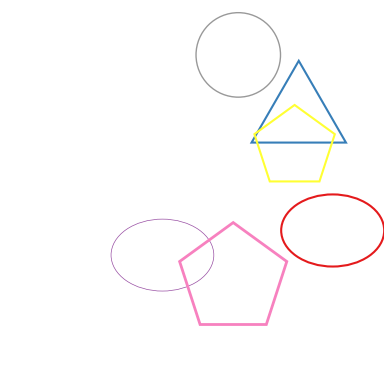[{"shape": "oval", "thickness": 1.5, "radius": 0.67, "center": [0.864, 0.401]}, {"shape": "triangle", "thickness": 1.5, "radius": 0.71, "center": [0.776, 0.7]}, {"shape": "oval", "thickness": 0.5, "radius": 0.67, "center": [0.422, 0.337]}, {"shape": "pentagon", "thickness": 1.5, "radius": 0.55, "center": [0.765, 0.618]}, {"shape": "pentagon", "thickness": 2, "radius": 0.73, "center": [0.606, 0.276]}, {"shape": "circle", "thickness": 1, "radius": 0.55, "center": [0.619, 0.857]}]